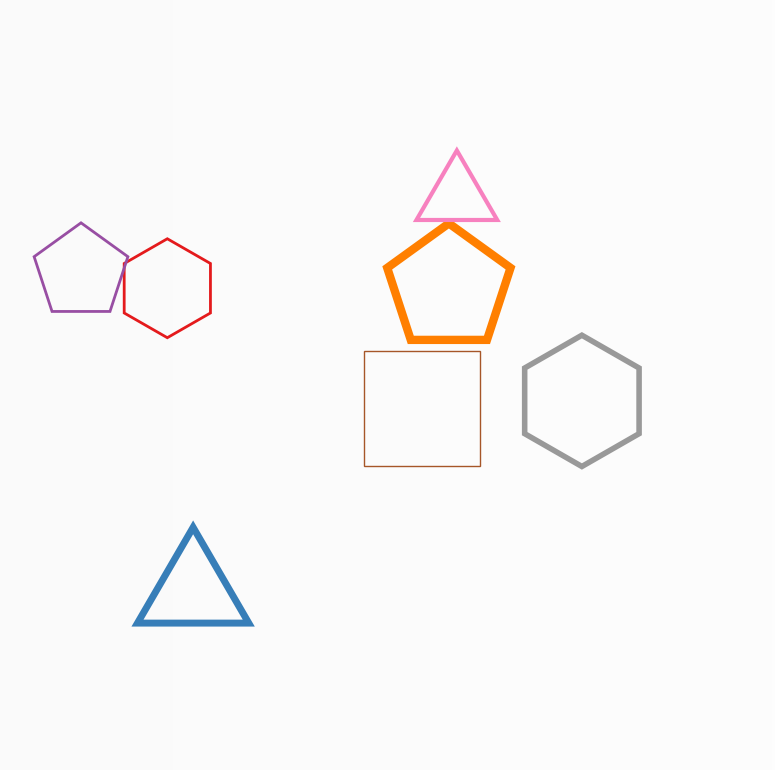[{"shape": "hexagon", "thickness": 1, "radius": 0.32, "center": [0.216, 0.626]}, {"shape": "triangle", "thickness": 2.5, "radius": 0.41, "center": [0.249, 0.232]}, {"shape": "pentagon", "thickness": 1, "radius": 0.32, "center": [0.105, 0.647]}, {"shape": "pentagon", "thickness": 3, "radius": 0.42, "center": [0.579, 0.626]}, {"shape": "square", "thickness": 0.5, "radius": 0.37, "center": [0.545, 0.47]}, {"shape": "triangle", "thickness": 1.5, "radius": 0.3, "center": [0.589, 0.744]}, {"shape": "hexagon", "thickness": 2, "radius": 0.43, "center": [0.751, 0.479]}]